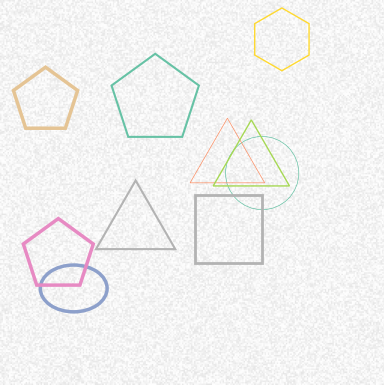[{"shape": "circle", "thickness": 0.5, "radius": 0.48, "center": [0.681, 0.551]}, {"shape": "pentagon", "thickness": 1.5, "radius": 0.6, "center": [0.403, 0.741]}, {"shape": "triangle", "thickness": 0.5, "radius": 0.56, "center": [0.591, 0.581]}, {"shape": "oval", "thickness": 2.5, "radius": 0.43, "center": [0.191, 0.251]}, {"shape": "pentagon", "thickness": 2.5, "radius": 0.48, "center": [0.151, 0.337]}, {"shape": "triangle", "thickness": 1, "radius": 0.57, "center": [0.653, 0.574]}, {"shape": "hexagon", "thickness": 1, "radius": 0.41, "center": [0.732, 0.898]}, {"shape": "pentagon", "thickness": 2.5, "radius": 0.44, "center": [0.118, 0.738]}, {"shape": "triangle", "thickness": 1.5, "radius": 0.59, "center": [0.352, 0.412]}, {"shape": "square", "thickness": 2, "radius": 0.44, "center": [0.594, 0.405]}]